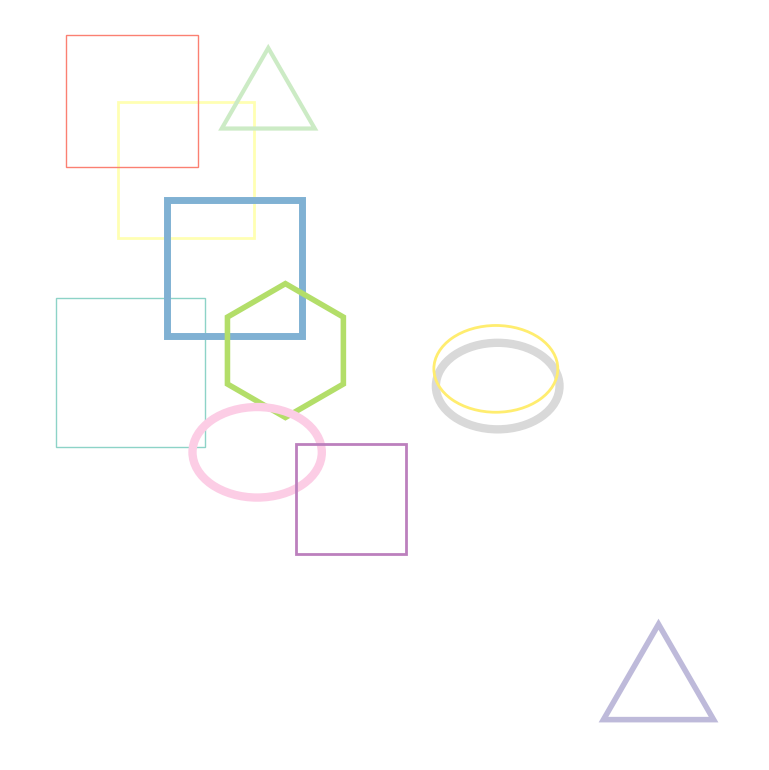[{"shape": "square", "thickness": 0.5, "radius": 0.49, "center": [0.169, 0.516]}, {"shape": "square", "thickness": 1, "radius": 0.44, "center": [0.242, 0.779]}, {"shape": "triangle", "thickness": 2, "radius": 0.41, "center": [0.855, 0.107]}, {"shape": "square", "thickness": 0.5, "radius": 0.43, "center": [0.171, 0.869]}, {"shape": "square", "thickness": 2.5, "radius": 0.44, "center": [0.305, 0.652]}, {"shape": "hexagon", "thickness": 2, "radius": 0.43, "center": [0.371, 0.545]}, {"shape": "oval", "thickness": 3, "radius": 0.42, "center": [0.334, 0.413]}, {"shape": "oval", "thickness": 3, "radius": 0.4, "center": [0.646, 0.499]}, {"shape": "square", "thickness": 1, "radius": 0.36, "center": [0.455, 0.352]}, {"shape": "triangle", "thickness": 1.5, "radius": 0.35, "center": [0.348, 0.868]}, {"shape": "oval", "thickness": 1, "radius": 0.4, "center": [0.644, 0.521]}]